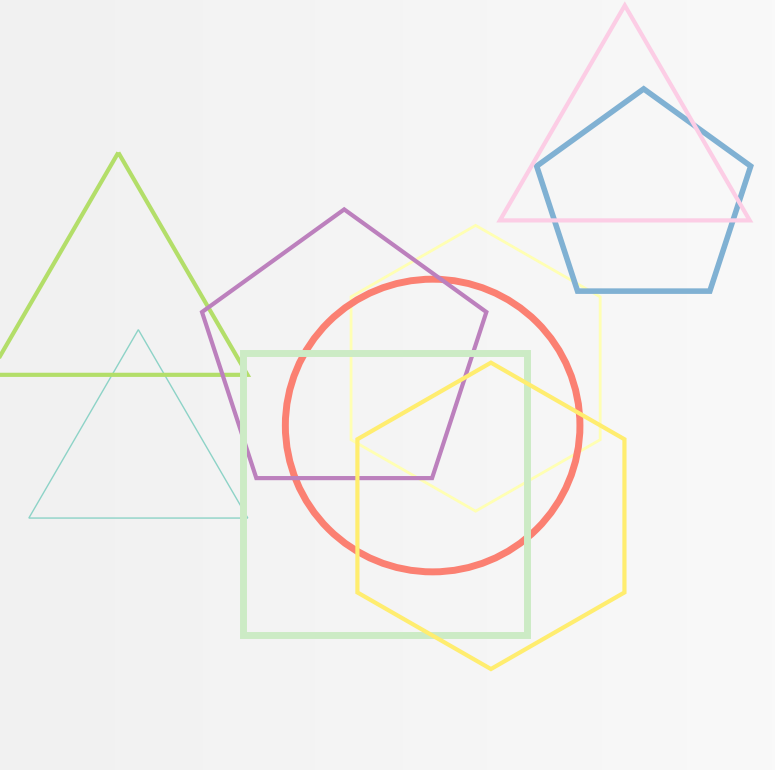[{"shape": "triangle", "thickness": 0.5, "radius": 0.82, "center": [0.178, 0.409]}, {"shape": "hexagon", "thickness": 1, "radius": 0.93, "center": [0.614, 0.522]}, {"shape": "circle", "thickness": 2.5, "radius": 0.95, "center": [0.558, 0.447]}, {"shape": "pentagon", "thickness": 2, "radius": 0.73, "center": [0.831, 0.739]}, {"shape": "triangle", "thickness": 1.5, "radius": 0.96, "center": [0.153, 0.609]}, {"shape": "triangle", "thickness": 1.5, "radius": 0.93, "center": [0.806, 0.807]}, {"shape": "pentagon", "thickness": 1.5, "radius": 0.96, "center": [0.444, 0.535]}, {"shape": "square", "thickness": 2.5, "radius": 0.92, "center": [0.497, 0.358]}, {"shape": "hexagon", "thickness": 1.5, "radius": 0.99, "center": [0.633, 0.33]}]